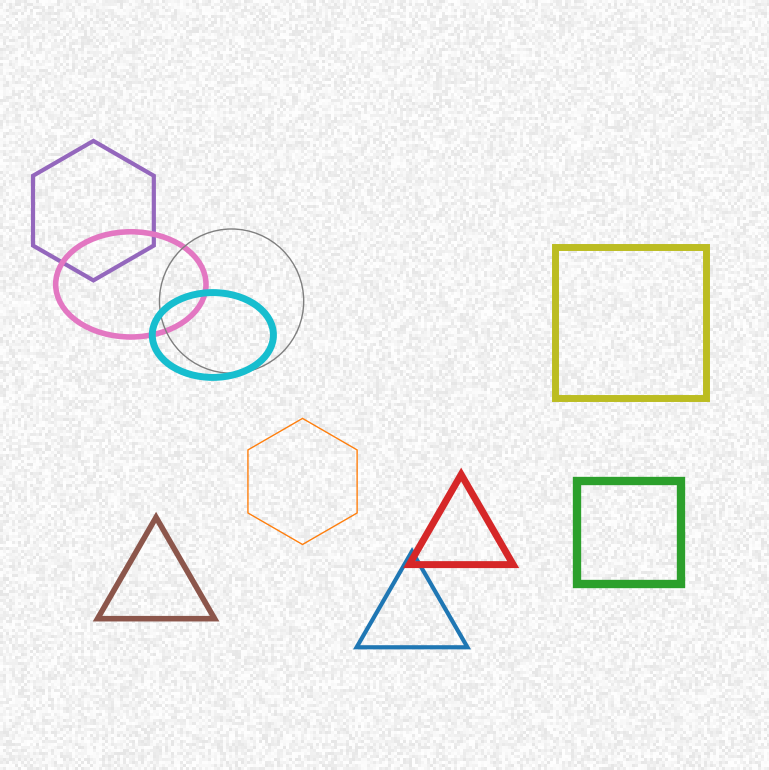[{"shape": "triangle", "thickness": 1.5, "radius": 0.42, "center": [0.535, 0.201]}, {"shape": "hexagon", "thickness": 0.5, "radius": 0.41, "center": [0.393, 0.375]}, {"shape": "square", "thickness": 3, "radius": 0.34, "center": [0.817, 0.309]}, {"shape": "triangle", "thickness": 2.5, "radius": 0.39, "center": [0.599, 0.306]}, {"shape": "hexagon", "thickness": 1.5, "radius": 0.45, "center": [0.121, 0.726]}, {"shape": "triangle", "thickness": 2, "radius": 0.44, "center": [0.203, 0.24]}, {"shape": "oval", "thickness": 2, "radius": 0.49, "center": [0.17, 0.631]}, {"shape": "circle", "thickness": 0.5, "radius": 0.47, "center": [0.301, 0.609]}, {"shape": "square", "thickness": 2.5, "radius": 0.49, "center": [0.818, 0.582]}, {"shape": "oval", "thickness": 2.5, "radius": 0.39, "center": [0.276, 0.565]}]